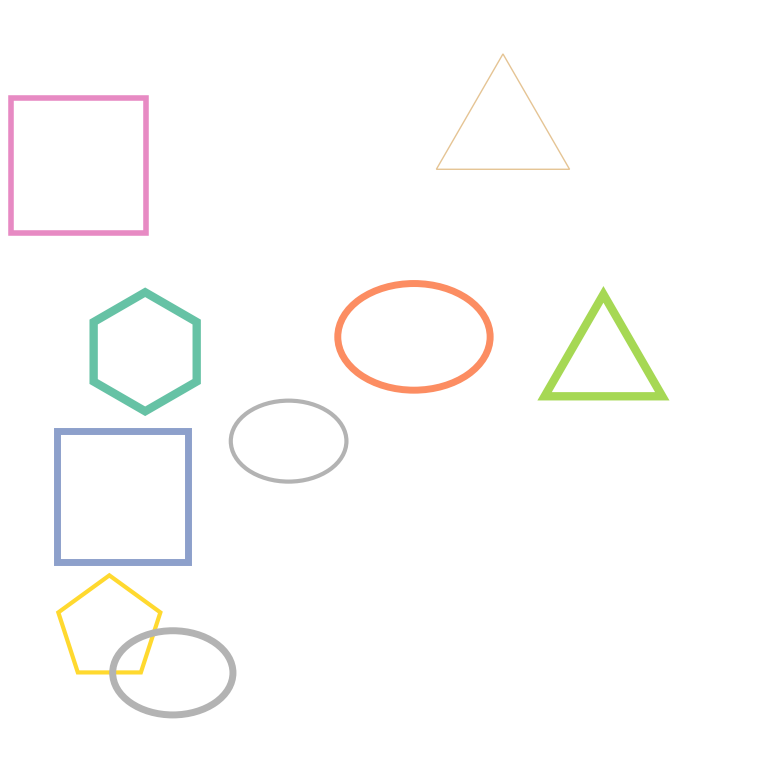[{"shape": "hexagon", "thickness": 3, "radius": 0.39, "center": [0.189, 0.543]}, {"shape": "oval", "thickness": 2.5, "radius": 0.49, "center": [0.538, 0.563]}, {"shape": "square", "thickness": 2.5, "radius": 0.43, "center": [0.159, 0.355]}, {"shape": "square", "thickness": 2, "radius": 0.44, "center": [0.102, 0.785]}, {"shape": "triangle", "thickness": 3, "radius": 0.44, "center": [0.784, 0.529]}, {"shape": "pentagon", "thickness": 1.5, "radius": 0.35, "center": [0.142, 0.183]}, {"shape": "triangle", "thickness": 0.5, "radius": 0.5, "center": [0.653, 0.83]}, {"shape": "oval", "thickness": 2.5, "radius": 0.39, "center": [0.224, 0.126]}, {"shape": "oval", "thickness": 1.5, "radius": 0.38, "center": [0.375, 0.427]}]